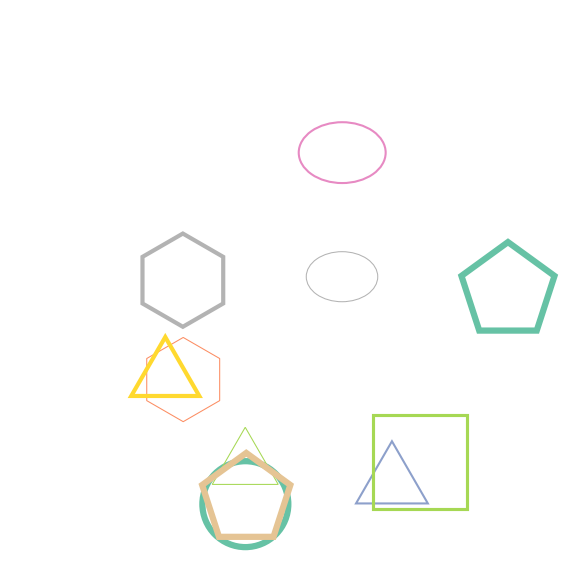[{"shape": "circle", "thickness": 3, "radius": 0.37, "center": [0.425, 0.126]}, {"shape": "pentagon", "thickness": 3, "radius": 0.42, "center": [0.88, 0.495]}, {"shape": "hexagon", "thickness": 0.5, "radius": 0.36, "center": [0.317, 0.342]}, {"shape": "triangle", "thickness": 1, "radius": 0.36, "center": [0.679, 0.163]}, {"shape": "oval", "thickness": 1, "radius": 0.38, "center": [0.593, 0.735]}, {"shape": "square", "thickness": 1.5, "radius": 0.41, "center": [0.727, 0.198]}, {"shape": "triangle", "thickness": 0.5, "radius": 0.33, "center": [0.425, 0.193]}, {"shape": "triangle", "thickness": 2, "radius": 0.34, "center": [0.286, 0.347]}, {"shape": "pentagon", "thickness": 3, "radius": 0.4, "center": [0.426, 0.135]}, {"shape": "oval", "thickness": 0.5, "radius": 0.31, "center": [0.592, 0.52]}, {"shape": "hexagon", "thickness": 2, "radius": 0.4, "center": [0.317, 0.514]}]